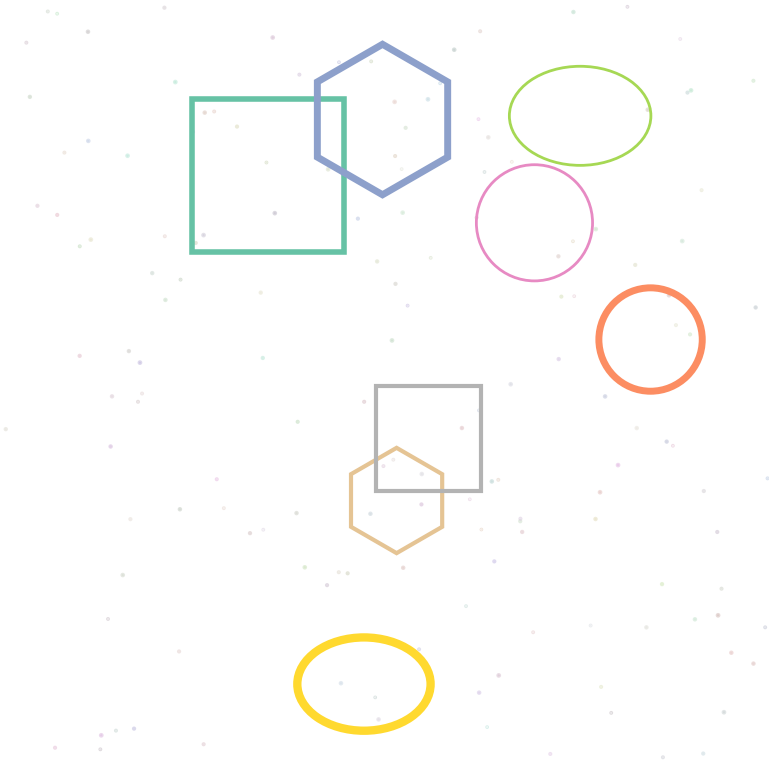[{"shape": "square", "thickness": 2, "radius": 0.49, "center": [0.348, 0.772]}, {"shape": "circle", "thickness": 2.5, "radius": 0.34, "center": [0.845, 0.559]}, {"shape": "hexagon", "thickness": 2.5, "radius": 0.49, "center": [0.497, 0.845]}, {"shape": "circle", "thickness": 1, "radius": 0.38, "center": [0.694, 0.711]}, {"shape": "oval", "thickness": 1, "radius": 0.46, "center": [0.753, 0.85]}, {"shape": "oval", "thickness": 3, "radius": 0.43, "center": [0.473, 0.112]}, {"shape": "hexagon", "thickness": 1.5, "radius": 0.34, "center": [0.515, 0.35]}, {"shape": "square", "thickness": 1.5, "radius": 0.34, "center": [0.557, 0.431]}]